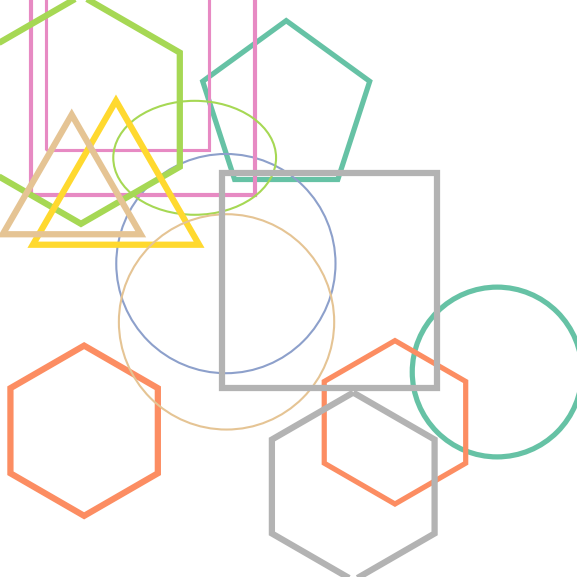[{"shape": "pentagon", "thickness": 2.5, "radius": 0.76, "center": [0.496, 0.811]}, {"shape": "circle", "thickness": 2.5, "radius": 0.73, "center": [0.861, 0.355]}, {"shape": "hexagon", "thickness": 3, "radius": 0.74, "center": [0.146, 0.253]}, {"shape": "hexagon", "thickness": 2.5, "radius": 0.71, "center": [0.684, 0.268]}, {"shape": "circle", "thickness": 1, "radius": 0.95, "center": [0.391, 0.543]}, {"shape": "square", "thickness": 2, "radius": 0.97, "center": [0.247, 0.856]}, {"shape": "square", "thickness": 1.5, "radius": 0.7, "center": [0.221, 0.88]}, {"shape": "hexagon", "thickness": 3, "radius": 0.99, "center": [0.14, 0.809]}, {"shape": "oval", "thickness": 1, "radius": 0.7, "center": [0.337, 0.726]}, {"shape": "triangle", "thickness": 3, "radius": 0.83, "center": [0.201, 0.658]}, {"shape": "triangle", "thickness": 3, "radius": 0.69, "center": [0.124, 0.662]}, {"shape": "circle", "thickness": 1, "radius": 0.93, "center": [0.392, 0.442]}, {"shape": "square", "thickness": 3, "radius": 0.93, "center": [0.571, 0.514]}, {"shape": "hexagon", "thickness": 3, "radius": 0.81, "center": [0.612, 0.157]}]